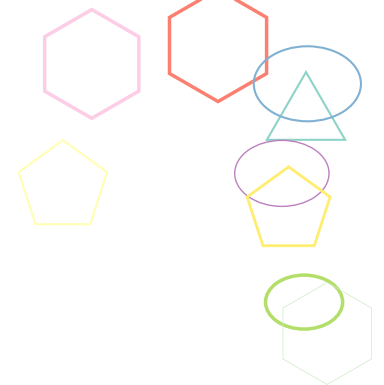[{"shape": "triangle", "thickness": 1.5, "radius": 0.59, "center": [0.795, 0.695]}, {"shape": "pentagon", "thickness": 1.5, "radius": 0.6, "center": [0.163, 0.515]}, {"shape": "hexagon", "thickness": 2.5, "radius": 0.73, "center": [0.566, 0.882]}, {"shape": "oval", "thickness": 1.5, "radius": 0.7, "center": [0.798, 0.782]}, {"shape": "oval", "thickness": 2.5, "radius": 0.5, "center": [0.79, 0.215]}, {"shape": "hexagon", "thickness": 2.5, "radius": 0.71, "center": [0.238, 0.834]}, {"shape": "oval", "thickness": 1, "radius": 0.61, "center": [0.732, 0.55]}, {"shape": "hexagon", "thickness": 0.5, "radius": 0.66, "center": [0.85, 0.134]}, {"shape": "pentagon", "thickness": 2, "radius": 0.57, "center": [0.75, 0.453]}]